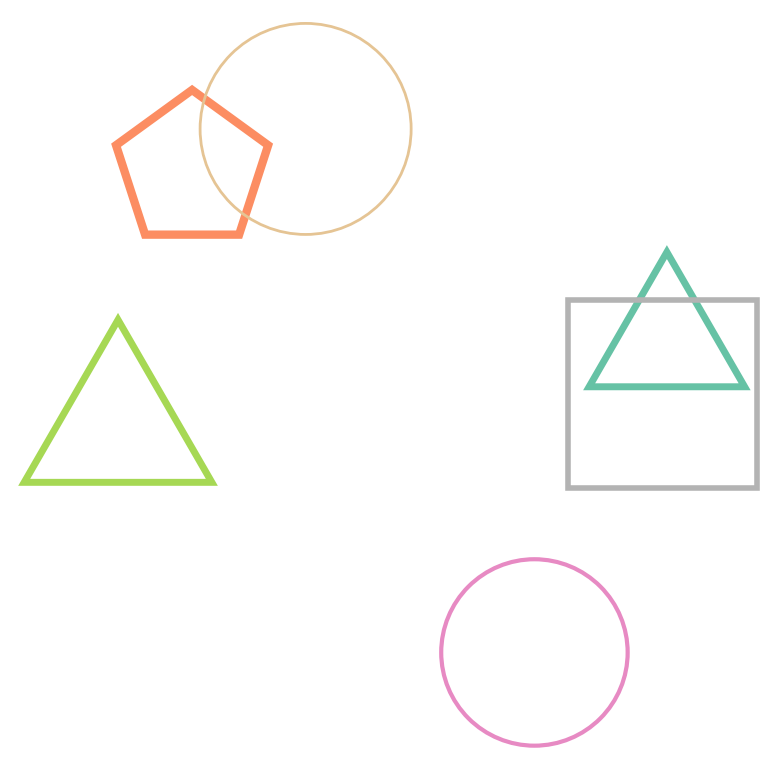[{"shape": "triangle", "thickness": 2.5, "radius": 0.58, "center": [0.866, 0.556]}, {"shape": "pentagon", "thickness": 3, "radius": 0.52, "center": [0.249, 0.779]}, {"shape": "circle", "thickness": 1.5, "radius": 0.61, "center": [0.694, 0.153]}, {"shape": "triangle", "thickness": 2.5, "radius": 0.7, "center": [0.153, 0.444]}, {"shape": "circle", "thickness": 1, "radius": 0.69, "center": [0.397, 0.833]}, {"shape": "square", "thickness": 2, "radius": 0.61, "center": [0.86, 0.489]}]